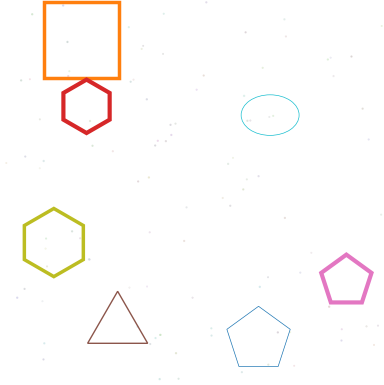[{"shape": "pentagon", "thickness": 0.5, "radius": 0.43, "center": [0.672, 0.118]}, {"shape": "square", "thickness": 2.5, "radius": 0.49, "center": [0.212, 0.896]}, {"shape": "hexagon", "thickness": 3, "radius": 0.35, "center": [0.225, 0.724]}, {"shape": "triangle", "thickness": 1, "radius": 0.45, "center": [0.306, 0.153]}, {"shape": "pentagon", "thickness": 3, "radius": 0.34, "center": [0.9, 0.27]}, {"shape": "hexagon", "thickness": 2.5, "radius": 0.44, "center": [0.14, 0.37]}, {"shape": "oval", "thickness": 0.5, "radius": 0.38, "center": [0.702, 0.701]}]